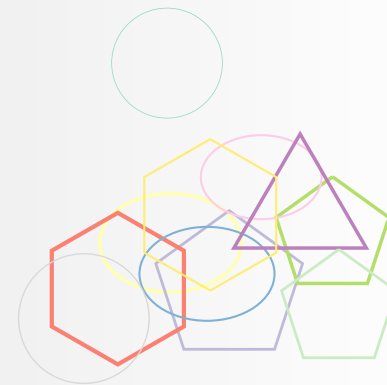[{"shape": "circle", "thickness": 0.5, "radius": 0.71, "center": [0.431, 0.836]}, {"shape": "oval", "thickness": 2.5, "radius": 0.91, "center": [0.44, 0.369]}, {"shape": "pentagon", "thickness": 2, "radius": 1.0, "center": [0.591, 0.254]}, {"shape": "hexagon", "thickness": 3, "radius": 0.98, "center": [0.304, 0.25]}, {"shape": "oval", "thickness": 1.5, "radius": 0.87, "center": [0.534, 0.289]}, {"shape": "pentagon", "thickness": 2.5, "radius": 0.77, "center": [0.858, 0.388]}, {"shape": "oval", "thickness": 1.5, "radius": 0.78, "center": [0.674, 0.54]}, {"shape": "circle", "thickness": 1, "radius": 0.84, "center": [0.216, 0.173]}, {"shape": "triangle", "thickness": 2.5, "radius": 0.99, "center": [0.775, 0.454]}, {"shape": "pentagon", "thickness": 2, "radius": 0.78, "center": [0.875, 0.197]}, {"shape": "hexagon", "thickness": 1.5, "radius": 0.98, "center": [0.543, 0.442]}]